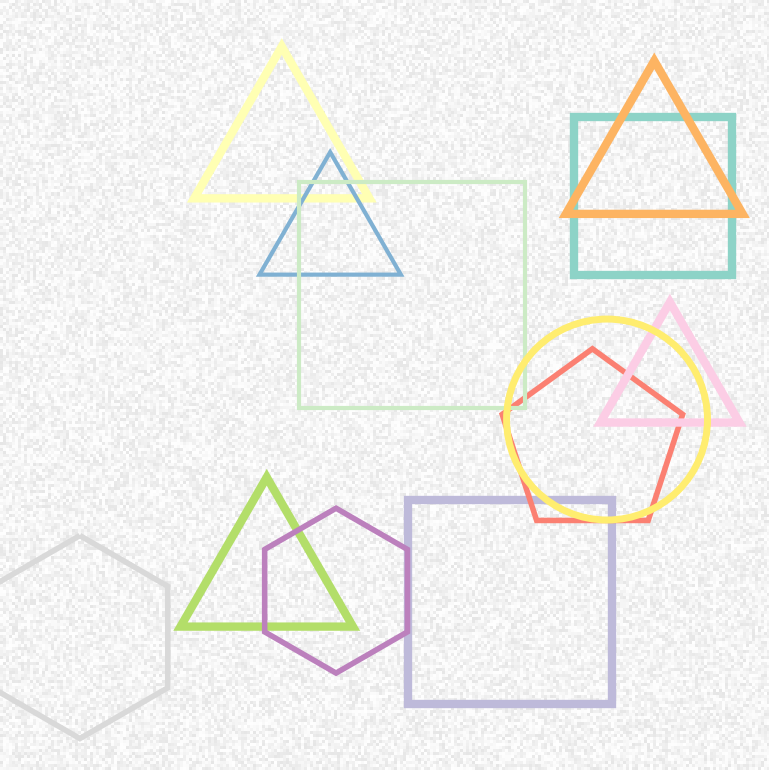[{"shape": "square", "thickness": 3, "radius": 0.51, "center": [0.848, 0.745]}, {"shape": "triangle", "thickness": 3, "radius": 0.66, "center": [0.366, 0.808]}, {"shape": "square", "thickness": 3, "radius": 0.66, "center": [0.663, 0.218]}, {"shape": "pentagon", "thickness": 2, "radius": 0.62, "center": [0.769, 0.424]}, {"shape": "triangle", "thickness": 1.5, "radius": 0.53, "center": [0.429, 0.696]}, {"shape": "triangle", "thickness": 3, "radius": 0.66, "center": [0.85, 0.788]}, {"shape": "triangle", "thickness": 3, "radius": 0.65, "center": [0.346, 0.251]}, {"shape": "triangle", "thickness": 3, "radius": 0.52, "center": [0.87, 0.503]}, {"shape": "hexagon", "thickness": 2, "radius": 0.66, "center": [0.104, 0.173]}, {"shape": "hexagon", "thickness": 2, "radius": 0.54, "center": [0.436, 0.233]}, {"shape": "square", "thickness": 1.5, "radius": 0.73, "center": [0.535, 0.617]}, {"shape": "circle", "thickness": 2.5, "radius": 0.65, "center": [0.788, 0.455]}]